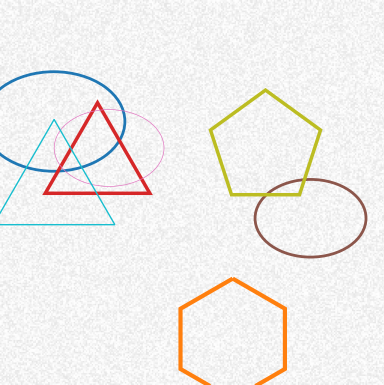[{"shape": "oval", "thickness": 2, "radius": 0.92, "center": [0.14, 0.684]}, {"shape": "hexagon", "thickness": 3, "radius": 0.78, "center": [0.604, 0.12]}, {"shape": "triangle", "thickness": 2.5, "radius": 0.78, "center": [0.253, 0.576]}, {"shape": "oval", "thickness": 2, "radius": 0.72, "center": [0.807, 0.433]}, {"shape": "oval", "thickness": 0.5, "radius": 0.71, "center": [0.283, 0.616]}, {"shape": "pentagon", "thickness": 2.5, "radius": 0.75, "center": [0.69, 0.616]}, {"shape": "triangle", "thickness": 1, "radius": 0.91, "center": [0.141, 0.507]}]